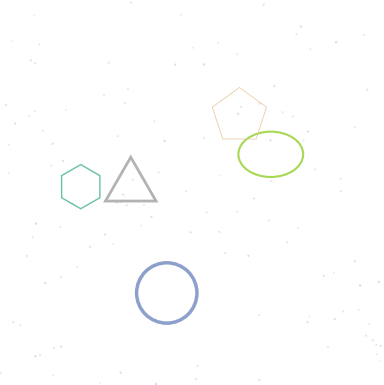[{"shape": "hexagon", "thickness": 1, "radius": 0.29, "center": [0.21, 0.515]}, {"shape": "circle", "thickness": 2.5, "radius": 0.39, "center": [0.433, 0.239]}, {"shape": "oval", "thickness": 1.5, "radius": 0.42, "center": [0.703, 0.599]}, {"shape": "pentagon", "thickness": 0.5, "radius": 0.37, "center": [0.622, 0.699]}, {"shape": "triangle", "thickness": 2, "radius": 0.38, "center": [0.34, 0.516]}]